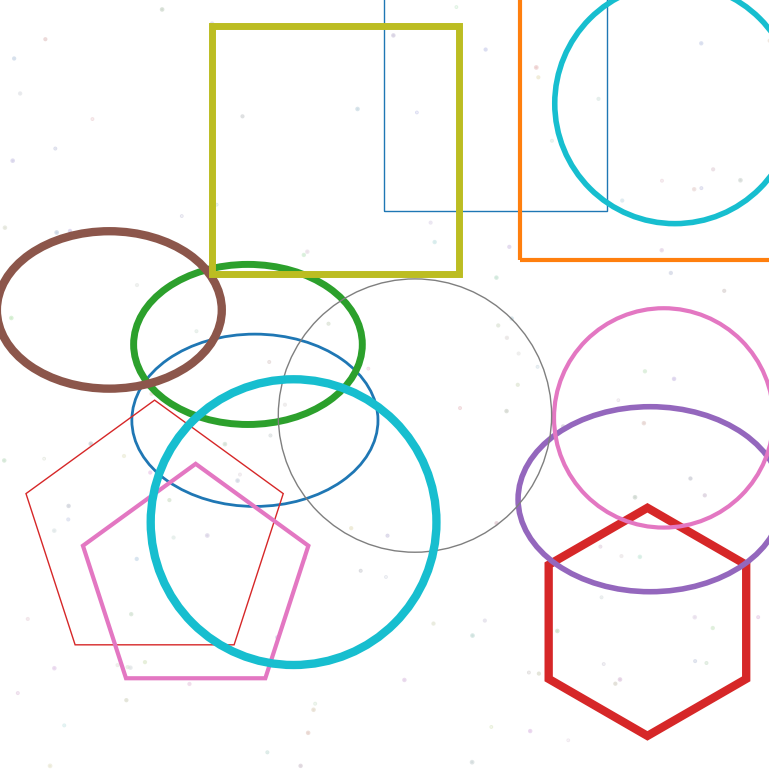[{"shape": "oval", "thickness": 1, "radius": 0.8, "center": [0.331, 0.454]}, {"shape": "square", "thickness": 0.5, "radius": 0.72, "center": [0.644, 0.87]}, {"shape": "square", "thickness": 1.5, "radius": 0.99, "center": [0.873, 0.86]}, {"shape": "oval", "thickness": 2.5, "radius": 0.74, "center": [0.322, 0.553]}, {"shape": "pentagon", "thickness": 0.5, "radius": 0.88, "center": [0.201, 0.305]}, {"shape": "hexagon", "thickness": 3, "radius": 0.74, "center": [0.841, 0.192]}, {"shape": "oval", "thickness": 2, "radius": 0.86, "center": [0.844, 0.352]}, {"shape": "oval", "thickness": 3, "radius": 0.73, "center": [0.142, 0.597]}, {"shape": "circle", "thickness": 1.5, "radius": 0.71, "center": [0.862, 0.457]}, {"shape": "pentagon", "thickness": 1.5, "radius": 0.77, "center": [0.254, 0.244]}, {"shape": "circle", "thickness": 0.5, "radius": 0.89, "center": [0.539, 0.46]}, {"shape": "square", "thickness": 2.5, "radius": 0.8, "center": [0.436, 0.805]}, {"shape": "circle", "thickness": 3, "radius": 0.93, "center": [0.381, 0.322]}, {"shape": "circle", "thickness": 2, "radius": 0.78, "center": [0.876, 0.866]}]